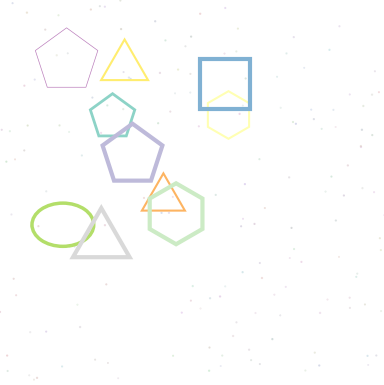[{"shape": "pentagon", "thickness": 2, "radius": 0.3, "center": [0.292, 0.696]}, {"shape": "hexagon", "thickness": 1.5, "radius": 0.31, "center": [0.593, 0.701]}, {"shape": "pentagon", "thickness": 3, "radius": 0.41, "center": [0.344, 0.597]}, {"shape": "square", "thickness": 3, "radius": 0.32, "center": [0.584, 0.781]}, {"shape": "triangle", "thickness": 1.5, "radius": 0.32, "center": [0.424, 0.485]}, {"shape": "oval", "thickness": 2.5, "radius": 0.4, "center": [0.163, 0.416]}, {"shape": "triangle", "thickness": 3, "radius": 0.42, "center": [0.263, 0.374]}, {"shape": "pentagon", "thickness": 0.5, "radius": 0.43, "center": [0.173, 0.842]}, {"shape": "hexagon", "thickness": 3, "radius": 0.4, "center": [0.457, 0.445]}, {"shape": "triangle", "thickness": 1.5, "radius": 0.35, "center": [0.324, 0.827]}]